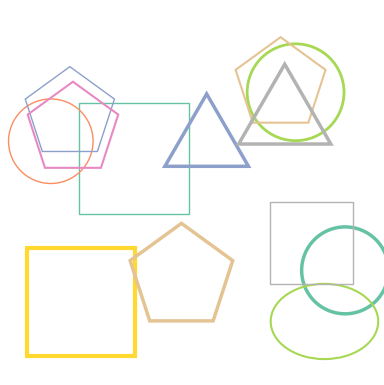[{"shape": "circle", "thickness": 2.5, "radius": 0.56, "center": [0.896, 0.298]}, {"shape": "square", "thickness": 1, "radius": 0.72, "center": [0.347, 0.588]}, {"shape": "circle", "thickness": 1, "radius": 0.55, "center": [0.132, 0.633]}, {"shape": "pentagon", "thickness": 1, "radius": 0.61, "center": [0.181, 0.705]}, {"shape": "triangle", "thickness": 2.5, "radius": 0.63, "center": [0.537, 0.631]}, {"shape": "pentagon", "thickness": 1.5, "radius": 0.62, "center": [0.19, 0.664]}, {"shape": "oval", "thickness": 1.5, "radius": 0.7, "center": [0.843, 0.165]}, {"shape": "circle", "thickness": 2, "radius": 0.63, "center": [0.768, 0.76]}, {"shape": "square", "thickness": 3, "radius": 0.7, "center": [0.209, 0.216]}, {"shape": "pentagon", "thickness": 1.5, "radius": 0.61, "center": [0.729, 0.781]}, {"shape": "pentagon", "thickness": 2.5, "radius": 0.7, "center": [0.471, 0.28]}, {"shape": "square", "thickness": 1, "radius": 0.53, "center": [0.809, 0.37]}, {"shape": "triangle", "thickness": 2.5, "radius": 0.69, "center": [0.74, 0.695]}]